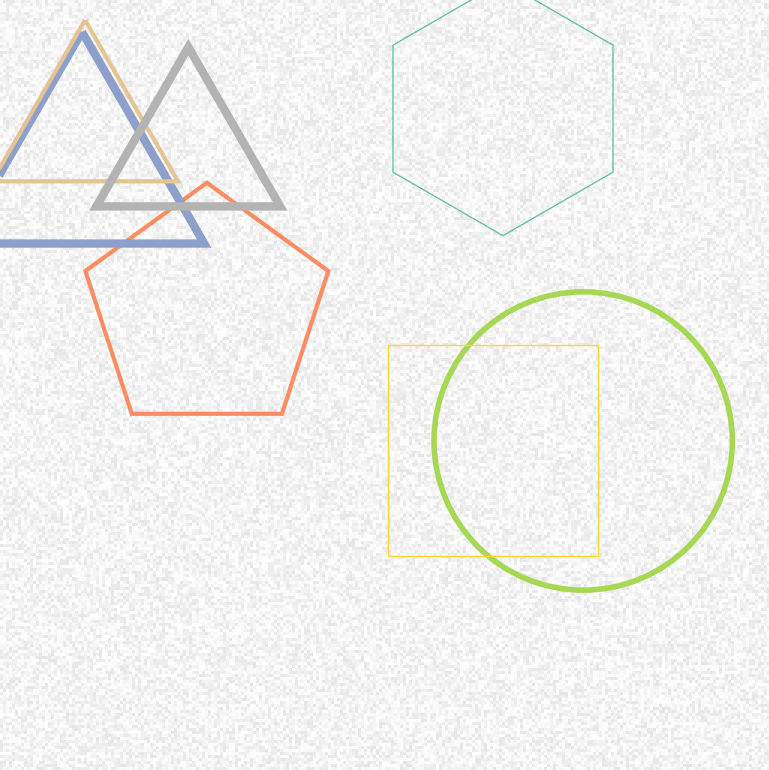[{"shape": "hexagon", "thickness": 0.5, "radius": 0.82, "center": [0.653, 0.859]}, {"shape": "pentagon", "thickness": 1.5, "radius": 0.83, "center": [0.269, 0.597]}, {"shape": "triangle", "thickness": 3, "radius": 0.92, "center": [0.106, 0.775]}, {"shape": "circle", "thickness": 2, "radius": 0.97, "center": [0.757, 0.427]}, {"shape": "square", "thickness": 0.5, "radius": 0.68, "center": [0.64, 0.415]}, {"shape": "triangle", "thickness": 1.5, "radius": 0.7, "center": [0.11, 0.834]}, {"shape": "triangle", "thickness": 3, "radius": 0.69, "center": [0.245, 0.801]}]